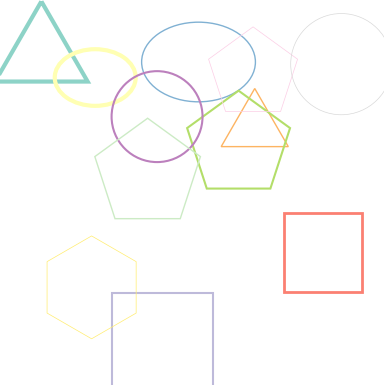[{"shape": "triangle", "thickness": 3, "radius": 0.69, "center": [0.107, 0.858]}, {"shape": "oval", "thickness": 3, "radius": 0.53, "center": [0.247, 0.799]}, {"shape": "square", "thickness": 1.5, "radius": 0.66, "center": [0.422, 0.106]}, {"shape": "square", "thickness": 2, "radius": 0.51, "center": [0.839, 0.344]}, {"shape": "oval", "thickness": 1, "radius": 0.74, "center": [0.516, 0.839]}, {"shape": "triangle", "thickness": 1, "radius": 0.5, "center": [0.662, 0.669]}, {"shape": "pentagon", "thickness": 1.5, "radius": 0.7, "center": [0.62, 0.624]}, {"shape": "pentagon", "thickness": 0.5, "radius": 0.61, "center": [0.657, 0.809]}, {"shape": "circle", "thickness": 0.5, "radius": 0.66, "center": [0.887, 0.833]}, {"shape": "circle", "thickness": 1.5, "radius": 0.59, "center": [0.408, 0.697]}, {"shape": "pentagon", "thickness": 1, "radius": 0.72, "center": [0.383, 0.549]}, {"shape": "hexagon", "thickness": 0.5, "radius": 0.67, "center": [0.238, 0.254]}]